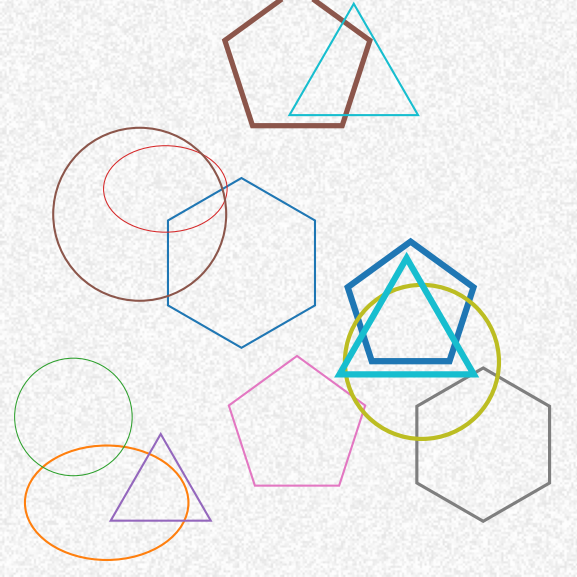[{"shape": "hexagon", "thickness": 1, "radius": 0.73, "center": [0.418, 0.544]}, {"shape": "pentagon", "thickness": 3, "radius": 0.57, "center": [0.711, 0.466]}, {"shape": "oval", "thickness": 1, "radius": 0.71, "center": [0.185, 0.129]}, {"shape": "circle", "thickness": 0.5, "radius": 0.51, "center": [0.127, 0.277]}, {"shape": "oval", "thickness": 0.5, "radius": 0.53, "center": [0.286, 0.672]}, {"shape": "triangle", "thickness": 1, "radius": 0.5, "center": [0.278, 0.148]}, {"shape": "circle", "thickness": 1, "radius": 0.75, "center": [0.242, 0.628]}, {"shape": "pentagon", "thickness": 2.5, "radius": 0.66, "center": [0.515, 0.888]}, {"shape": "pentagon", "thickness": 1, "radius": 0.62, "center": [0.514, 0.259]}, {"shape": "hexagon", "thickness": 1.5, "radius": 0.66, "center": [0.837, 0.229]}, {"shape": "circle", "thickness": 2, "radius": 0.67, "center": [0.731, 0.372]}, {"shape": "triangle", "thickness": 3, "radius": 0.67, "center": [0.704, 0.418]}, {"shape": "triangle", "thickness": 1, "radius": 0.64, "center": [0.613, 0.864]}]